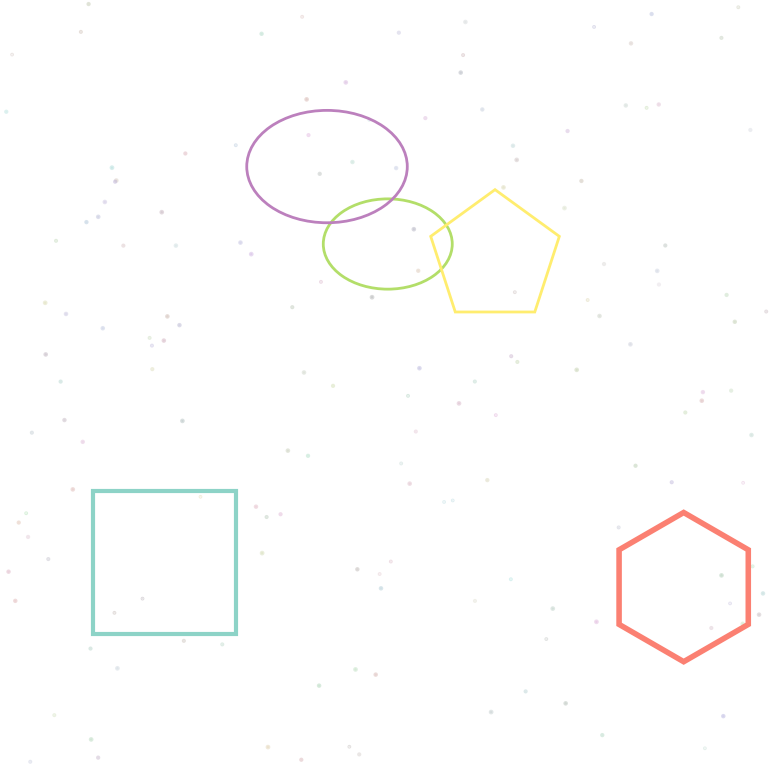[{"shape": "square", "thickness": 1.5, "radius": 0.46, "center": [0.213, 0.27]}, {"shape": "hexagon", "thickness": 2, "radius": 0.48, "center": [0.888, 0.238]}, {"shape": "oval", "thickness": 1, "radius": 0.42, "center": [0.504, 0.683]}, {"shape": "oval", "thickness": 1, "radius": 0.52, "center": [0.425, 0.784]}, {"shape": "pentagon", "thickness": 1, "radius": 0.44, "center": [0.643, 0.666]}]